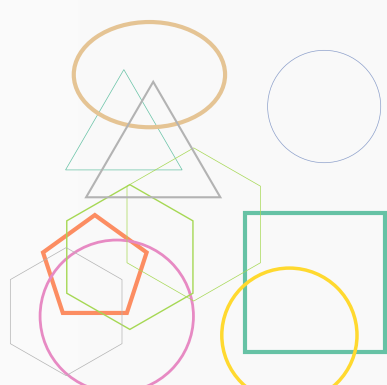[{"shape": "square", "thickness": 3, "radius": 0.9, "center": [0.814, 0.267]}, {"shape": "triangle", "thickness": 0.5, "radius": 0.87, "center": [0.32, 0.646]}, {"shape": "pentagon", "thickness": 3, "radius": 0.7, "center": [0.245, 0.301]}, {"shape": "circle", "thickness": 0.5, "radius": 0.73, "center": [0.837, 0.723]}, {"shape": "circle", "thickness": 2, "radius": 0.99, "center": [0.301, 0.179]}, {"shape": "hexagon", "thickness": 1, "radius": 0.94, "center": [0.335, 0.332]}, {"shape": "hexagon", "thickness": 0.5, "radius": 0.99, "center": [0.5, 0.417]}, {"shape": "circle", "thickness": 2.5, "radius": 0.87, "center": [0.747, 0.129]}, {"shape": "oval", "thickness": 3, "radius": 0.98, "center": [0.386, 0.806]}, {"shape": "triangle", "thickness": 1.5, "radius": 1.0, "center": [0.395, 0.588]}, {"shape": "hexagon", "thickness": 0.5, "radius": 0.83, "center": [0.171, 0.191]}]